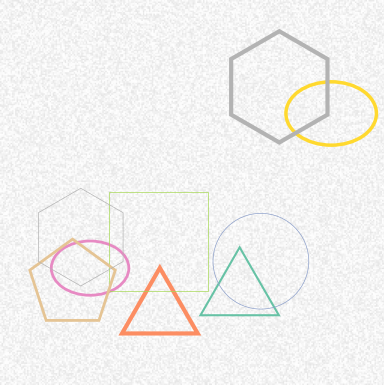[{"shape": "triangle", "thickness": 1.5, "radius": 0.59, "center": [0.622, 0.24]}, {"shape": "triangle", "thickness": 3, "radius": 0.57, "center": [0.415, 0.191]}, {"shape": "circle", "thickness": 0.5, "radius": 0.62, "center": [0.678, 0.322]}, {"shape": "oval", "thickness": 2, "radius": 0.5, "center": [0.234, 0.304]}, {"shape": "square", "thickness": 0.5, "radius": 0.64, "center": [0.412, 0.372]}, {"shape": "oval", "thickness": 2.5, "radius": 0.59, "center": [0.86, 0.705]}, {"shape": "pentagon", "thickness": 2, "radius": 0.58, "center": [0.188, 0.262]}, {"shape": "hexagon", "thickness": 0.5, "radius": 0.63, "center": [0.21, 0.384]}, {"shape": "hexagon", "thickness": 3, "radius": 0.72, "center": [0.726, 0.774]}]